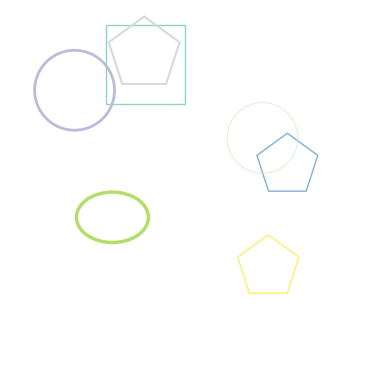[{"shape": "square", "thickness": 1, "radius": 0.51, "center": [0.379, 0.833]}, {"shape": "circle", "thickness": 2, "radius": 0.52, "center": [0.194, 0.766]}, {"shape": "pentagon", "thickness": 1, "radius": 0.42, "center": [0.746, 0.571]}, {"shape": "oval", "thickness": 2.5, "radius": 0.47, "center": [0.292, 0.436]}, {"shape": "pentagon", "thickness": 1.5, "radius": 0.48, "center": [0.375, 0.86]}, {"shape": "circle", "thickness": 0.5, "radius": 0.46, "center": [0.682, 0.642]}, {"shape": "pentagon", "thickness": 1, "radius": 0.42, "center": [0.697, 0.306]}]